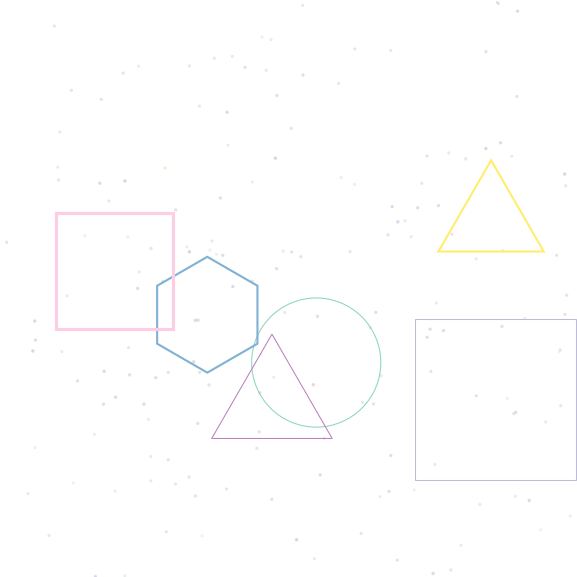[{"shape": "circle", "thickness": 0.5, "radius": 0.56, "center": [0.548, 0.371]}, {"shape": "square", "thickness": 0.5, "radius": 0.7, "center": [0.859, 0.307]}, {"shape": "hexagon", "thickness": 1, "radius": 0.5, "center": [0.359, 0.454]}, {"shape": "square", "thickness": 1.5, "radius": 0.5, "center": [0.198, 0.53]}, {"shape": "triangle", "thickness": 0.5, "radius": 0.6, "center": [0.471, 0.3]}, {"shape": "triangle", "thickness": 1, "radius": 0.53, "center": [0.85, 0.616]}]